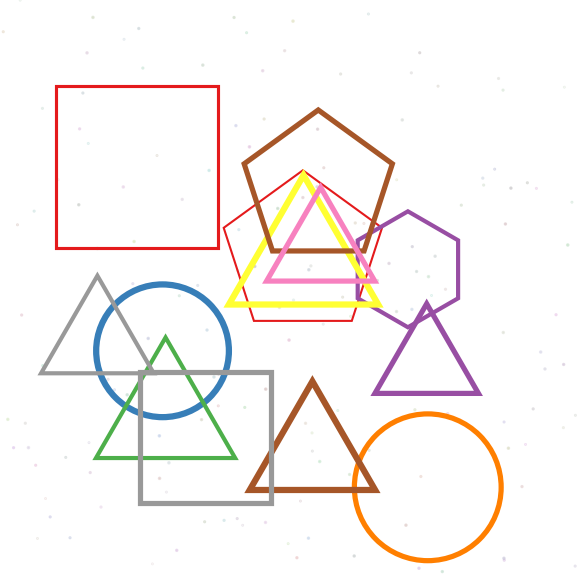[{"shape": "pentagon", "thickness": 1, "radius": 0.72, "center": [0.524, 0.56]}, {"shape": "square", "thickness": 1.5, "radius": 0.7, "center": [0.237, 0.71]}, {"shape": "circle", "thickness": 3, "radius": 0.57, "center": [0.281, 0.392]}, {"shape": "triangle", "thickness": 2, "radius": 0.7, "center": [0.287, 0.276]}, {"shape": "triangle", "thickness": 2.5, "radius": 0.52, "center": [0.739, 0.37]}, {"shape": "hexagon", "thickness": 2, "radius": 0.5, "center": [0.706, 0.533]}, {"shape": "circle", "thickness": 2.5, "radius": 0.64, "center": [0.741, 0.155]}, {"shape": "triangle", "thickness": 3, "radius": 0.75, "center": [0.526, 0.546]}, {"shape": "triangle", "thickness": 3, "radius": 0.63, "center": [0.541, 0.213]}, {"shape": "pentagon", "thickness": 2.5, "radius": 0.67, "center": [0.551, 0.674]}, {"shape": "triangle", "thickness": 2.5, "radius": 0.54, "center": [0.555, 0.566]}, {"shape": "square", "thickness": 2.5, "radius": 0.57, "center": [0.356, 0.242]}, {"shape": "triangle", "thickness": 2, "radius": 0.56, "center": [0.169, 0.409]}]